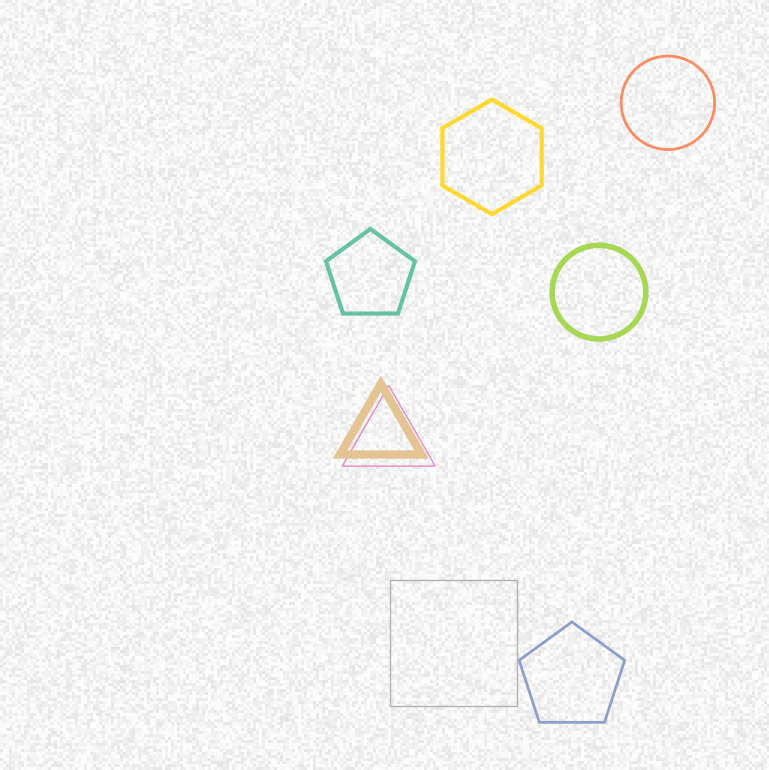[{"shape": "pentagon", "thickness": 1.5, "radius": 0.3, "center": [0.481, 0.642]}, {"shape": "circle", "thickness": 1, "radius": 0.3, "center": [0.867, 0.866]}, {"shape": "pentagon", "thickness": 1, "radius": 0.36, "center": [0.743, 0.12]}, {"shape": "triangle", "thickness": 0.5, "radius": 0.35, "center": [0.505, 0.43]}, {"shape": "circle", "thickness": 2, "radius": 0.3, "center": [0.778, 0.621]}, {"shape": "hexagon", "thickness": 1.5, "radius": 0.37, "center": [0.639, 0.796]}, {"shape": "triangle", "thickness": 3, "radius": 0.31, "center": [0.495, 0.44]}, {"shape": "square", "thickness": 0.5, "radius": 0.41, "center": [0.589, 0.165]}]